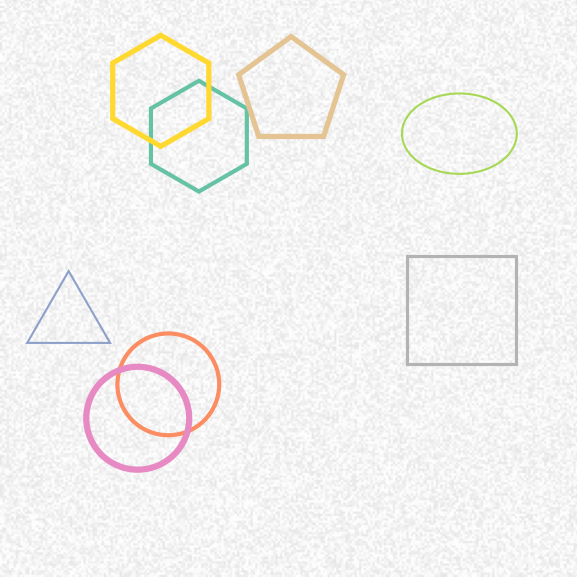[{"shape": "hexagon", "thickness": 2, "radius": 0.48, "center": [0.344, 0.763]}, {"shape": "circle", "thickness": 2, "radius": 0.44, "center": [0.291, 0.334]}, {"shape": "triangle", "thickness": 1, "radius": 0.41, "center": [0.119, 0.447]}, {"shape": "circle", "thickness": 3, "radius": 0.45, "center": [0.238, 0.275]}, {"shape": "oval", "thickness": 1, "radius": 0.5, "center": [0.795, 0.768]}, {"shape": "hexagon", "thickness": 2.5, "radius": 0.48, "center": [0.278, 0.842]}, {"shape": "pentagon", "thickness": 2.5, "radius": 0.48, "center": [0.504, 0.84]}, {"shape": "square", "thickness": 1.5, "radius": 0.47, "center": [0.799, 0.462]}]